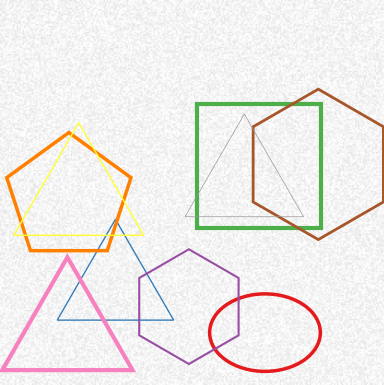[{"shape": "oval", "thickness": 2.5, "radius": 0.72, "center": [0.688, 0.136]}, {"shape": "triangle", "thickness": 1, "radius": 0.87, "center": [0.3, 0.256]}, {"shape": "square", "thickness": 3, "radius": 0.81, "center": [0.673, 0.569]}, {"shape": "hexagon", "thickness": 1.5, "radius": 0.74, "center": [0.491, 0.204]}, {"shape": "pentagon", "thickness": 2.5, "radius": 0.85, "center": [0.179, 0.486]}, {"shape": "triangle", "thickness": 1, "radius": 0.97, "center": [0.205, 0.486]}, {"shape": "hexagon", "thickness": 2, "radius": 0.98, "center": [0.827, 0.573]}, {"shape": "triangle", "thickness": 3, "radius": 0.98, "center": [0.175, 0.136]}, {"shape": "triangle", "thickness": 0.5, "radius": 0.89, "center": [0.635, 0.526]}]